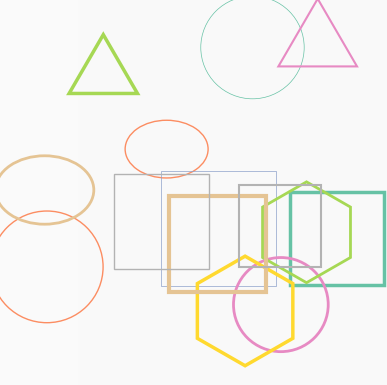[{"shape": "circle", "thickness": 0.5, "radius": 0.67, "center": [0.652, 0.877]}, {"shape": "square", "thickness": 2.5, "radius": 0.61, "center": [0.87, 0.381]}, {"shape": "circle", "thickness": 1, "radius": 0.73, "center": [0.121, 0.307]}, {"shape": "oval", "thickness": 1, "radius": 0.54, "center": [0.43, 0.613]}, {"shape": "square", "thickness": 0.5, "radius": 0.74, "center": [0.565, 0.406]}, {"shape": "triangle", "thickness": 1.5, "radius": 0.59, "center": [0.82, 0.886]}, {"shape": "circle", "thickness": 2, "radius": 0.61, "center": [0.725, 0.209]}, {"shape": "triangle", "thickness": 2.5, "radius": 0.51, "center": [0.267, 0.808]}, {"shape": "hexagon", "thickness": 2, "radius": 0.65, "center": [0.791, 0.397]}, {"shape": "hexagon", "thickness": 2.5, "radius": 0.71, "center": [0.633, 0.192]}, {"shape": "oval", "thickness": 2, "radius": 0.63, "center": [0.115, 0.507]}, {"shape": "square", "thickness": 3, "radius": 0.63, "center": [0.562, 0.367]}, {"shape": "square", "thickness": 1.5, "radius": 0.53, "center": [0.722, 0.413]}, {"shape": "square", "thickness": 1, "radius": 0.62, "center": [0.417, 0.425]}]